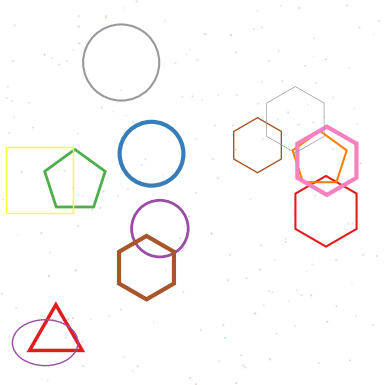[{"shape": "triangle", "thickness": 2.5, "radius": 0.4, "center": [0.145, 0.129]}, {"shape": "hexagon", "thickness": 1.5, "radius": 0.46, "center": [0.847, 0.451]}, {"shape": "circle", "thickness": 3, "radius": 0.41, "center": [0.394, 0.601]}, {"shape": "pentagon", "thickness": 2, "radius": 0.41, "center": [0.195, 0.529]}, {"shape": "oval", "thickness": 1, "radius": 0.43, "center": [0.117, 0.11]}, {"shape": "circle", "thickness": 2, "radius": 0.37, "center": [0.415, 0.406]}, {"shape": "pentagon", "thickness": 1.5, "radius": 0.37, "center": [0.83, 0.587]}, {"shape": "square", "thickness": 1, "radius": 0.43, "center": [0.103, 0.532]}, {"shape": "hexagon", "thickness": 1, "radius": 0.36, "center": [0.669, 0.623]}, {"shape": "hexagon", "thickness": 3, "radius": 0.41, "center": [0.38, 0.305]}, {"shape": "hexagon", "thickness": 3, "radius": 0.44, "center": [0.849, 0.582]}, {"shape": "hexagon", "thickness": 0.5, "radius": 0.43, "center": [0.767, 0.689]}, {"shape": "circle", "thickness": 1.5, "radius": 0.49, "center": [0.315, 0.838]}]